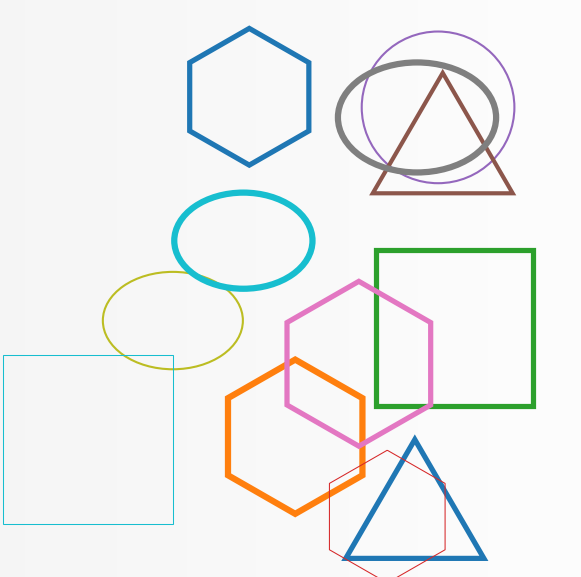[{"shape": "triangle", "thickness": 2.5, "radius": 0.69, "center": [0.714, 0.101]}, {"shape": "hexagon", "thickness": 2.5, "radius": 0.59, "center": [0.429, 0.832]}, {"shape": "hexagon", "thickness": 3, "radius": 0.67, "center": [0.508, 0.243]}, {"shape": "square", "thickness": 2.5, "radius": 0.67, "center": [0.783, 0.431]}, {"shape": "hexagon", "thickness": 0.5, "radius": 0.57, "center": [0.666, 0.105]}, {"shape": "circle", "thickness": 1, "radius": 0.66, "center": [0.754, 0.813]}, {"shape": "triangle", "thickness": 2, "radius": 0.69, "center": [0.762, 0.734]}, {"shape": "hexagon", "thickness": 2.5, "radius": 0.71, "center": [0.617, 0.369]}, {"shape": "oval", "thickness": 3, "radius": 0.68, "center": [0.717, 0.796]}, {"shape": "oval", "thickness": 1, "radius": 0.6, "center": [0.297, 0.444]}, {"shape": "oval", "thickness": 3, "radius": 0.59, "center": [0.419, 0.582]}, {"shape": "square", "thickness": 0.5, "radius": 0.73, "center": [0.151, 0.238]}]